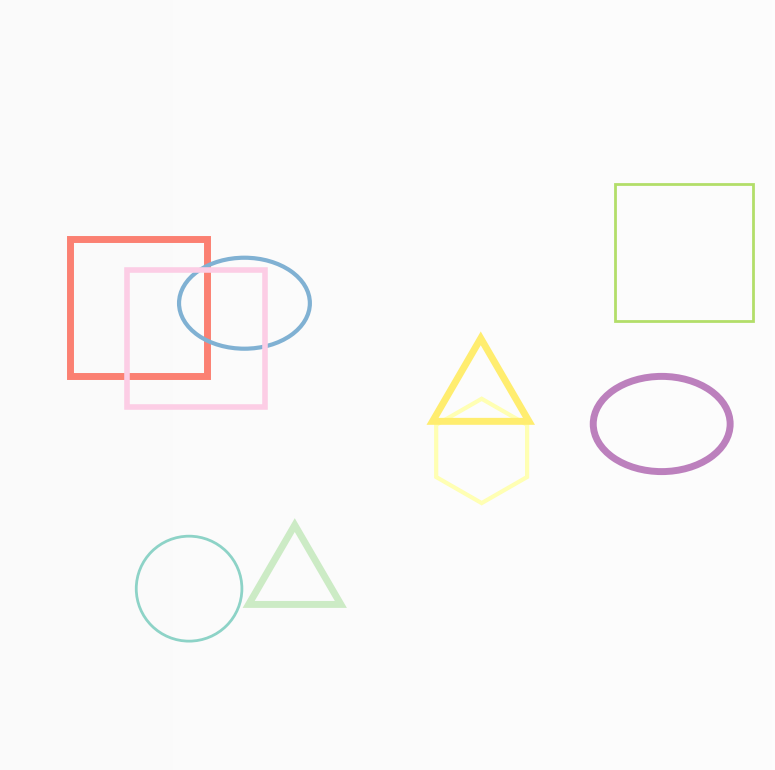[{"shape": "circle", "thickness": 1, "radius": 0.34, "center": [0.244, 0.236]}, {"shape": "hexagon", "thickness": 1.5, "radius": 0.34, "center": [0.621, 0.414]}, {"shape": "square", "thickness": 2.5, "radius": 0.44, "center": [0.179, 0.601]}, {"shape": "oval", "thickness": 1.5, "radius": 0.42, "center": [0.315, 0.606]}, {"shape": "square", "thickness": 1, "radius": 0.44, "center": [0.882, 0.672]}, {"shape": "square", "thickness": 2, "radius": 0.45, "center": [0.253, 0.561]}, {"shape": "oval", "thickness": 2.5, "radius": 0.44, "center": [0.854, 0.449]}, {"shape": "triangle", "thickness": 2.5, "radius": 0.34, "center": [0.38, 0.249]}, {"shape": "triangle", "thickness": 2.5, "radius": 0.36, "center": [0.62, 0.489]}]